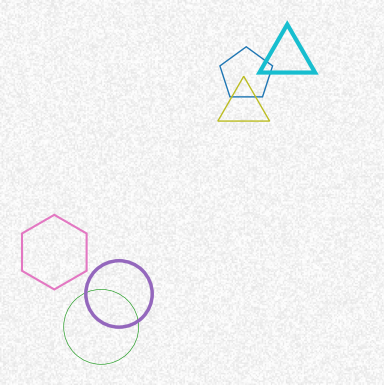[{"shape": "pentagon", "thickness": 1, "radius": 0.36, "center": [0.64, 0.807]}, {"shape": "circle", "thickness": 0.5, "radius": 0.49, "center": [0.263, 0.151]}, {"shape": "circle", "thickness": 2.5, "radius": 0.43, "center": [0.309, 0.237]}, {"shape": "hexagon", "thickness": 1.5, "radius": 0.48, "center": [0.141, 0.345]}, {"shape": "triangle", "thickness": 1, "radius": 0.39, "center": [0.633, 0.724]}, {"shape": "triangle", "thickness": 3, "radius": 0.42, "center": [0.746, 0.853]}]